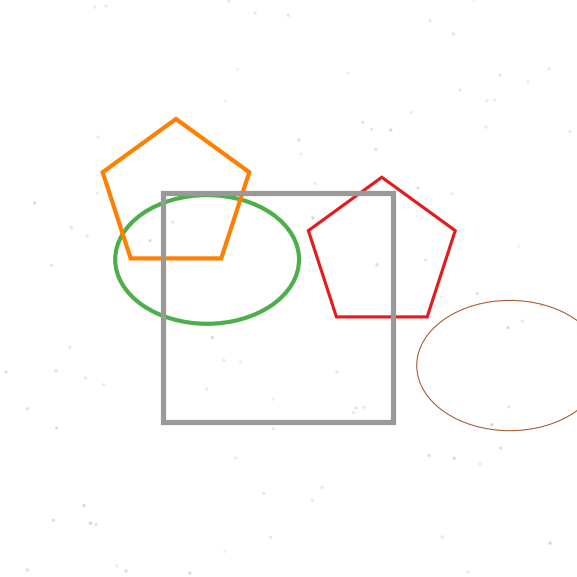[{"shape": "pentagon", "thickness": 1.5, "radius": 0.67, "center": [0.661, 0.559]}, {"shape": "oval", "thickness": 2, "radius": 0.8, "center": [0.359, 0.55]}, {"shape": "pentagon", "thickness": 2, "radius": 0.67, "center": [0.305, 0.66]}, {"shape": "oval", "thickness": 0.5, "radius": 0.81, "center": [0.883, 0.366]}, {"shape": "square", "thickness": 2.5, "radius": 0.99, "center": [0.481, 0.466]}]